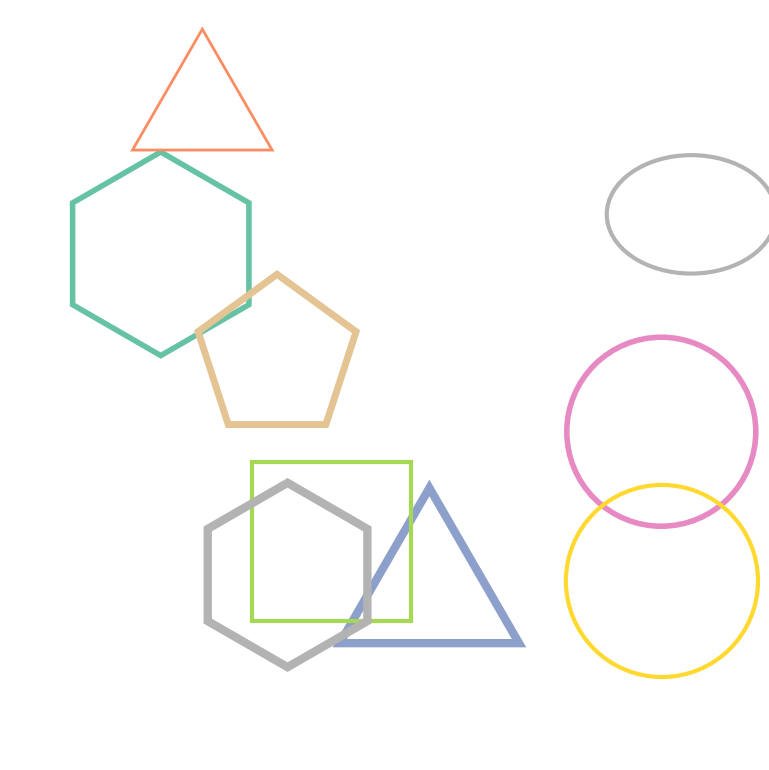[{"shape": "hexagon", "thickness": 2, "radius": 0.66, "center": [0.209, 0.67]}, {"shape": "triangle", "thickness": 1, "radius": 0.52, "center": [0.263, 0.857]}, {"shape": "triangle", "thickness": 3, "radius": 0.67, "center": [0.558, 0.232]}, {"shape": "circle", "thickness": 2, "radius": 0.61, "center": [0.859, 0.439]}, {"shape": "square", "thickness": 1.5, "radius": 0.52, "center": [0.431, 0.297]}, {"shape": "circle", "thickness": 1.5, "radius": 0.62, "center": [0.86, 0.245]}, {"shape": "pentagon", "thickness": 2.5, "radius": 0.54, "center": [0.36, 0.536]}, {"shape": "oval", "thickness": 1.5, "radius": 0.55, "center": [0.898, 0.722]}, {"shape": "hexagon", "thickness": 3, "radius": 0.6, "center": [0.373, 0.253]}]